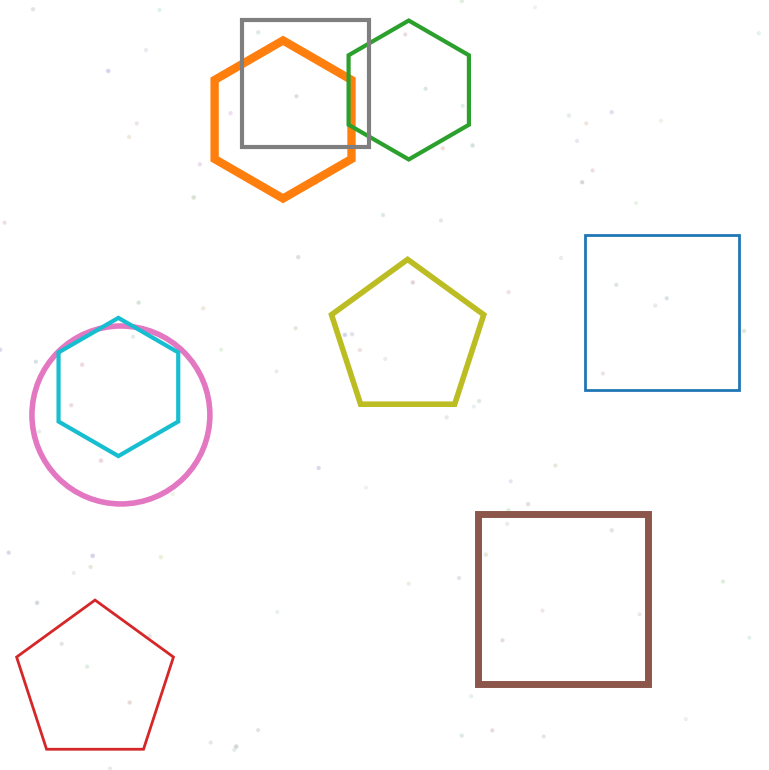[{"shape": "square", "thickness": 1, "radius": 0.5, "center": [0.859, 0.594]}, {"shape": "hexagon", "thickness": 3, "radius": 0.51, "center": [0.368, 0.845]}, {"shape": "hexagon", "thickness": 1.5, "radius": 0.45, "center": [0.531, 0.883]}, {"shape": "pentagon", "thickness": 1, "radius": 0.54, "center": [0.123, 0.114]}, {"shape": "square", "thickness": 2.5, "radius": 0.55, "center": [0.731, 0.222]}, {"shape": "circle", "thickness": 2, "radius": 0.58, "center": [0.157, 0.461]}, {"shape": "square", "thickness": 1.5, "radius": 0.41, "center": [0.397, 0.892]}, {"shape": "pentagon", "thickness": 2, "radius": 0.52, "center": [0.529, 0.559]}, {"shape": "hexagon", "thickness": 1.5, "radius": 0.45, "center": [0.154, 0.497]}]